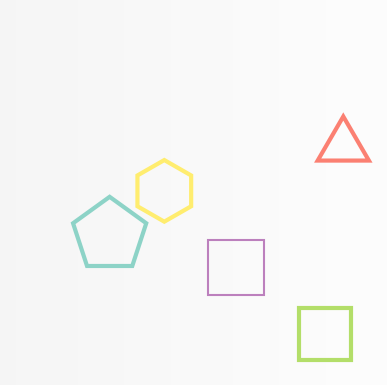[{"shape": "pentagon", "thickness": 3, "radius": 0.5, "center": [0.283, 0.389]}, {"shape": "triangle", "thickness": 3, "radius": 0.38, "center": [0.886, 0.621]}, {"shape": "square", "thickness": 3, "radius": 0.34, "center": [0.838, 0.133]}, {"shape": "square", "thickness": 1.5, "radius": 0.36, "center": [0.608, 0.305]}, {"shape": "hexagon", "thickness": 3, "radius": 0.4, "center": [0.424, 0.504]}]